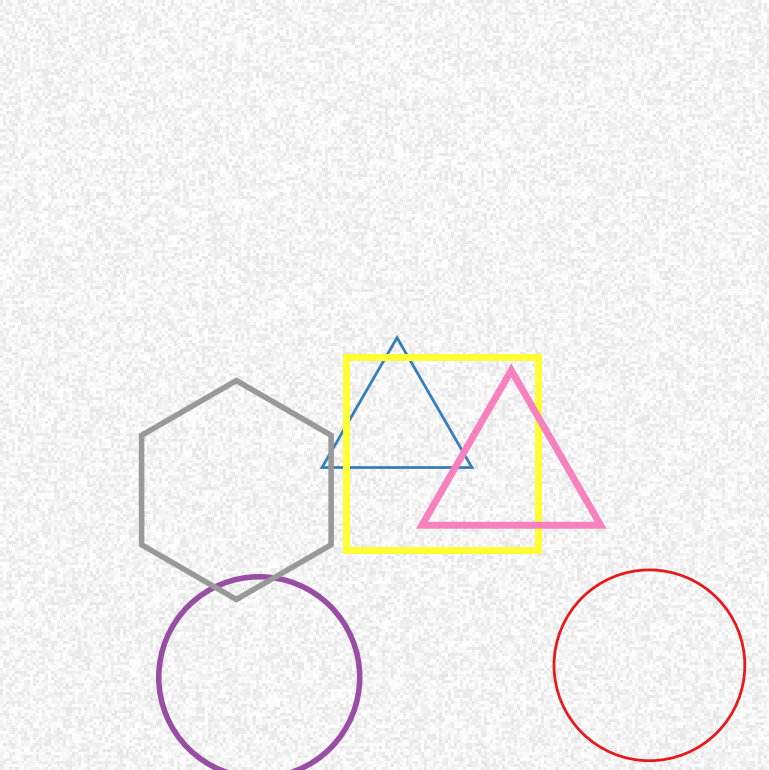[{"shape": "circle", "thickness": 1, "radius": 0.62, "center": [0.843, 0.136]}, {"shape": "triangle", "thickness": 1, "radius": 0.56, "center": [0.516, 0.449]}, {"shape": "circle", "thickness": 2, "radius": 0.65, "center": [0.337, 0.12]}, {"shape": "square", "thickness": 2.5, "radius": 0.63, "center": [0.574, 0.411]}, {"shape": "triangle", "thickness": 2.5, "radius": 0.67, "center": [0.664, 0.385]}, {"shape": "hexagon", "thickness": 2, "radius": 0.71, "center": [0.307, 0.364]}]